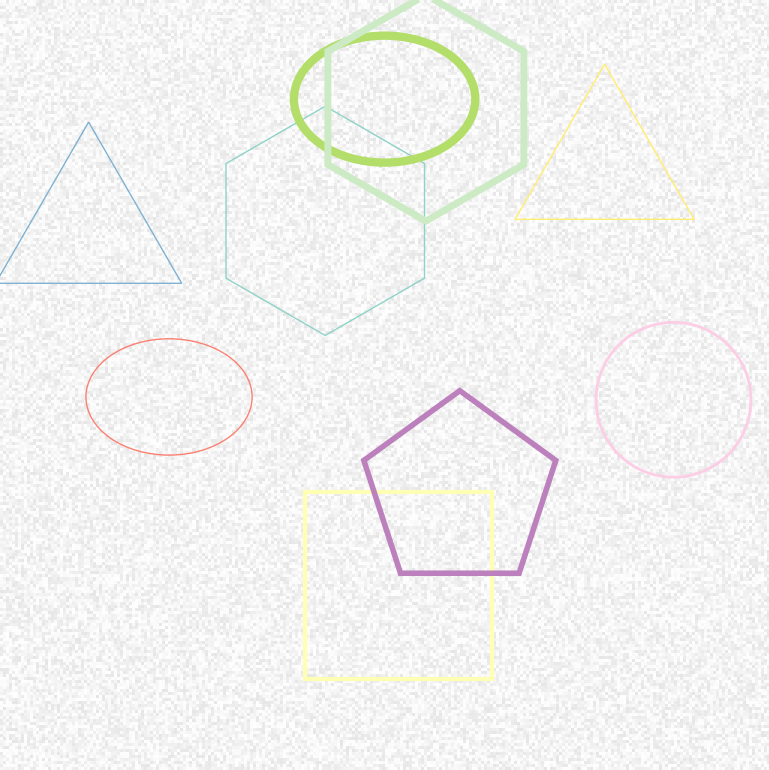[{"shape": "hexagon", "thickness": 0.5, "radius": 0.74, "center": [0.422, 0.713]}, {"shape": "square", "thickness": 1.5, "radius": 0.61, "center": [0.517, 0.239]}, {"shape": "oval", "thickness": 0.5, "radius": 0.54, "center": [0.22, 0.484]}, {"shape": "triangle", "thickness": 0.5, "radius": 0.7, "center": [0.115, 0.702]}, {"shape": "oval", "thickness": 3, "radius": 0.59, "center": [0.499, 0.871]}, {"shape": "circle", "thickness": 1, "radius": 0.5, "center": [0.875, 0.481]}, {"shape": "pentagon", "thickness": 2, "radius": 0.66, "center": [0.597, 0.362]}, {"shape": "hexagon", "thickness": 2.5, "radius": 0.73, "center": [0.553, 0.86]}, {"shape": "triangle", "thickness": 0.5, "radius": 0.67, "center": [0.785, 0.782]}]